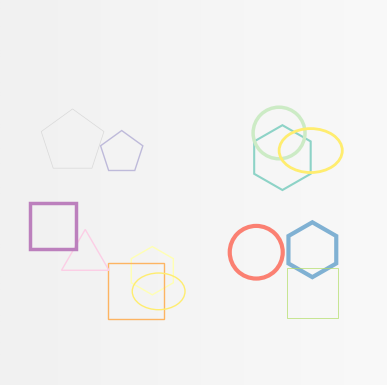[{"shape": "hexagon", "thickness": 1.5, "radius": 0.42, "center": [0.729, 0.591]}, {"shape": "hexagon", "thickness": 1, "radius": 0.31, "center": [0.393, 0.297]}, {"shape": "pentagon", "thickness": 1, "radius": 0.29, "center": [0.314, 0.604]}, {"shape": "circle", "thickness": 3, "radius": 0.34, "center": [0.661, 0.345]}, {"shape": "hexagon", "thickness": 3, "radius": 0.36, "center": [0.806, 0.351]}, {"shape": "square", "thickness": 1, "radius": 0.36, "center": [0.351, 0.243]}, {"shape": "square", "thickness": 0.5, "radius": 0.33, "center": [0.807, 0.238]}, {"shape": "triangle", "thickness": 1, "radius": 0.35, "center": [0.22, 0.333]}, {"shape": "pentagon", "thickness": 0.5, "radius": 0.43, "center": [0.187, 0.632]}, {"shape": "square", "thickness": 2.5, "radius": 0.3, "center": [0.137, 0.412]}, {"shape": "circle", "thickness": 2.5, "radius": 0.33, "center": [0.72, 0.655]}, {"shape": "oval", "thickness": 1, "radius": 0.34, "center": [0.409, 0.243]}, {"shape": "oval", "thickness": 2, "radius": 0.41, "center": [0.802, 0.609]}]